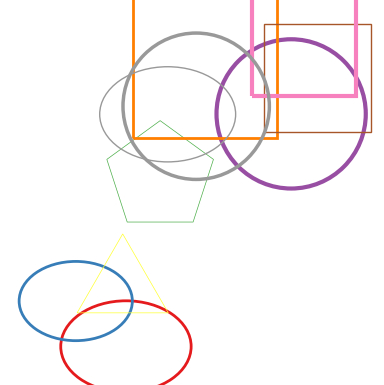[{"shape": "oval", "thickness": 2, "radius": 0.85, "center": [0.327, 0.1]}, {"shape": "oval", "thickness": 2, "radius": 0.74, "center": [0.197, 0.218]}, {"shape": "pentagon", "thickness": 0.5, "radius": 0.73, "center": [0.416, 0.541]}, {"shape": "circle", "thickness": 3, "radius": 0.97, "center": [0.756, 0.704]}, {"shape": "square", "thickness": 2, "radius": 0.94, "center": [0.532, 0.829]}, {"shape": "triangle", "thickness": 0.5, "radius": 0.68, "center": [0.319, 0.256]}, {"shape": "square", "thickness": 1, "radius": 0.7, "center": [0.825, 0.797]}, {"shape": "square", "thickness": 3, "radius": 0.68, "center": [0.789, 0.886]}, {"shape": "oval", "thickness": 1, "radius": 0.88, "center": [0.435, 0.703]}, {"shape": "circle", "thickness": 2.5, "radius": 0.95, "center": [0.51, 0.724]}]